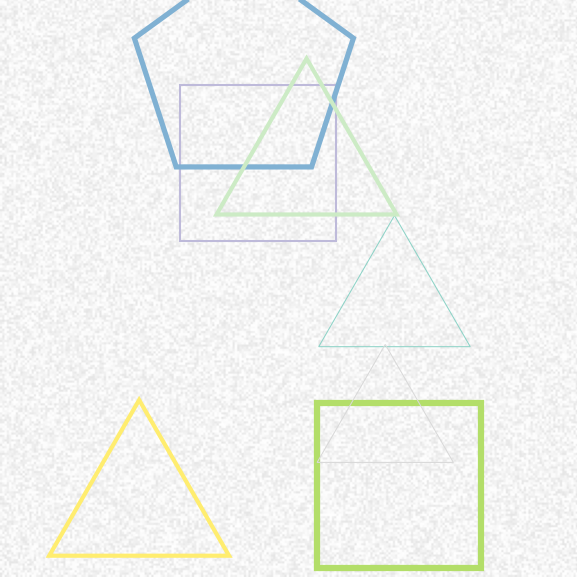[{"shape": "triangle", "thickness": 0.5, "radius": 0.76, "center": [0.683, 0.475]}, {"shape": "square", "thickness": 1, "radius": 0.67, "center": [0.446, 0.717]}, {"shape": "pentagon", "thickness": 2.5, "radius": 1.0, "center": [0.422, 0.871]}, {"shape": "square", "thickness": 3, "radius": 0.71, "center": [0.691, 0.159]}, {"shape": "triangle", "thickness": 0.5, "radius": 0.68, "center": [0.667, 0.267]}, {"shape": "triangle", "thickness": 2, "radius": 0.9, "center": [0.531, 0.718]}, {"shape": "triangle", "thickness": 2, "radius": 0.9, "center": [0.241, 0.127]}]